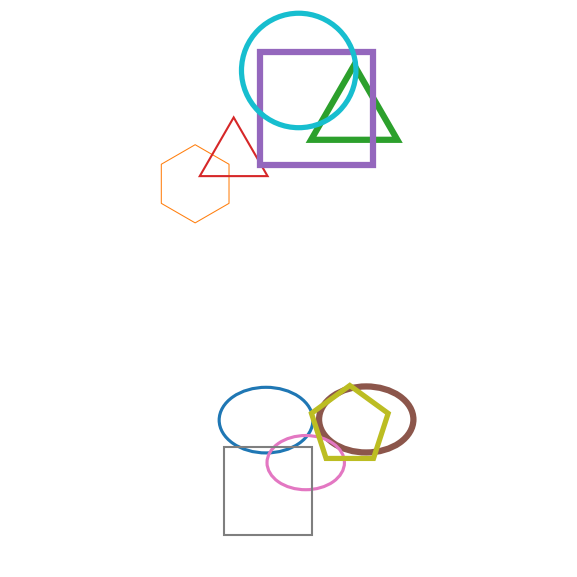[{"shape": "oval", "thickness": 1.5, "radius": 0.41, "center": [0.461, 0.272]}, {"shape": "hexagon", "thickness": 0.5, "radius": 0.34, "center": [0.338, 0.681]}, {"shape": "triangle", "thickness": 3, "radius": 0.43, "center": [0.613, 0.8]}, {"shape": "triangle", "thickness": 1, "radius": 0.34, "center": [0.405, 0.728]}, {"shape": "square", "thickness": 3, "radius": 0.49, "center": [0.549, 0.811]}, {"shape": "oval", "thickness": 3, "radius": 0.41, "center": [0.634, 0.273]}, {"shape": "oval", "thickness": 1.5, "radius": 0.34, "center": [0.529, 0.198]}, {"shape": "square", "thickness": 1, "radius": 0.38, "center": [0.464, 0.149]}, {"shape": "pentagon", "thickness": 2.5, "radius": 0.35, "center": [0.606, 0.262]}, {"shape": "circle", "thickness": 2.5, "radius": 0.5, "center": [0.517, 0.877]}]